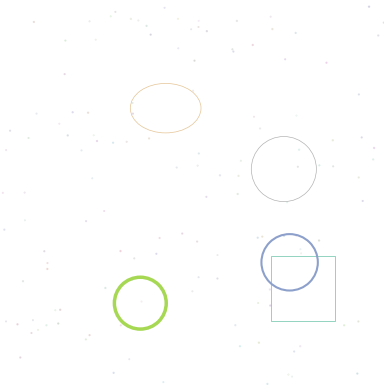[{"shape": "square", "thickness": 0.5, "radius": 0.42, "center": [0.787, 0.251]}, {"shape": "circle", "thickness": 1.5, "radius": 0.37, "center": [0.752, 0.319]}, {"shape": "circle", "thickness": 2.5, "radius": 0.34, "center": [0.364, 0.213]}, {"shape": "oval", "thickness": 0.5, "radius": 0.46, "center": [0.43, 0.719]}, {"shape": "circle", "thickness": 0.5, "radius": 0.42, "center": [0.737, 0.561]}]